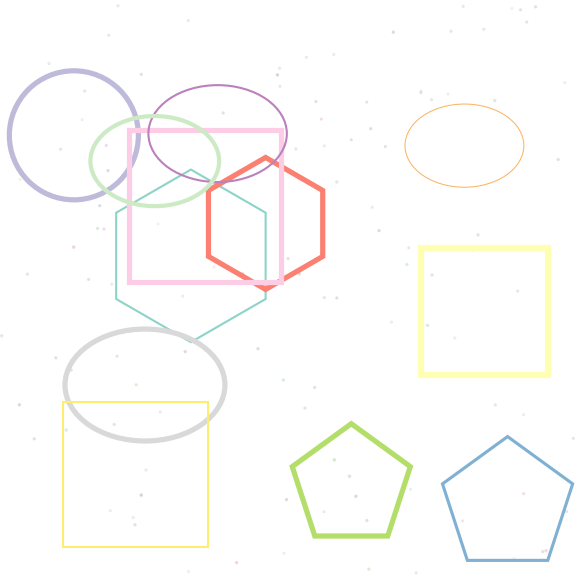[{"shape": "hexagon", "thickness": 1, "radius": 0.75, "center": [0.331, 0.556]}, {"shape": "square", "thickness": 3, "radius": 0.55, "center": [0.84, 0.46]}, {"shape": "circle", "thickness": 2.5, "radius": 0.56, "center": [0.128, 0.765]}, {"shape": "hexagon", "thickness": 2.5, "radius": 0.57, "center": [0.46, 0.612]}, {"shape": "pentagon", "thickness": 1.5, "radius": 0.59, "center": [0.879, 0.125]}, {"shape": "oval", "thickness": 0.5, "radius": 0.51, "center": [0.804, 0.747]}, {"shape": "pentagon", "thickness": 2.5, "radius": 0.54, "center": [0.608, 0.158]}, {"shape": "square", "thickness": 2.5, "radius": 0.66, "center": [0.354, 0.643]}, {"shape": "oval", "thickness": 2.5, "radius": 0.69, "center": [0.251, 0.332]}, {"shape": "oval", "thickness": 1, "radius": 0.6, "center": [0.377, 0.768]}, {"shape": "oval", "thickness": 2, "radius": 0.56, "center": [0.268, 0.72]}, {"shape": "square", "thickness": 1, "radius": 0.63, "center": [0.235, 0.177]}]